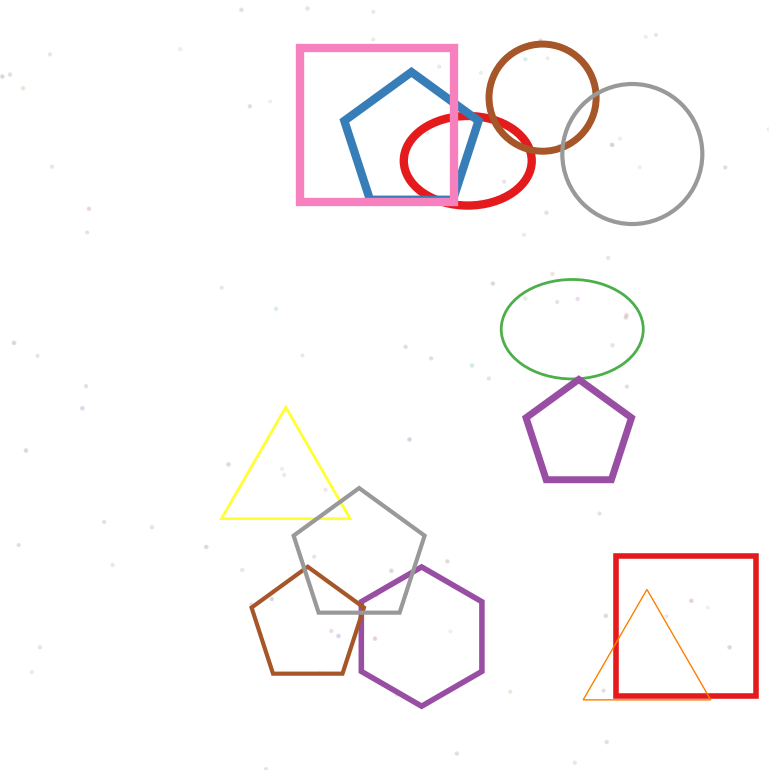[{"shape": "oval", "thickness": 3, "radius": 0.42, "center": [0.607, 0.791]}, {"shape": "square", "thickness": 2, "radius": 0.46, "center": [0.891, 0.187]}, {"shape": "pentagon", "thickness": 3, "radius": 0.46, "center": [0.534, 0.815]}, {"shape": "oval", "thickness": 1, "radius": 0.46, "center": [0.743, 0.572]}, {"shape": "pentagon", "thickness": 2.5, "radius": 0.36, "center": [0.752, 0.435]}, {"shape": "hexagon", "thickness": 2, "radius": 0.45, "center": [0.548, 0.173]}, {"shape": "triangle", "thickness": 0.5, "radius": 0.48, "center": [0.84, 0.139]}, {"shape": "triangle", "thickness": 1, "radius": 0.48, "center": [0.371, 0.375]}, {"shape": "circle", "thickness": 2.5, "radius": 0.35, "center": [0.705, 0.873]}, {"shape": "pentagon", "thickness": 1.5, "radius": 0.38, "center": [0.4, 0.187]}, {"shape": "square", "thickness": 3, "radius": 0.5, "center": [0.489, 0.838]}, {"shape": "pentagon", "thickness": 1.5, "radius": 0.45, "center": [0.466, 0.277]}, {"shape": "circle", "thickness": 1.5, "radius": 0.45, "center": [0.821, 0.8]}]